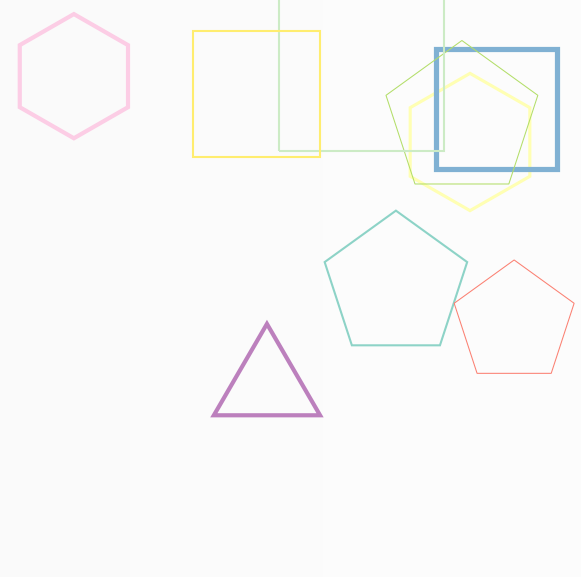[{"shape": "pentagon", "thickness": 1, "radius": 0.64, "center": [0.681, 0.505]}, {"shape": "hexagon", "thickness": 1.5, "radius": 0.59, "center": [0.809, 0.753]}, {"shape": "pentagon", "thickness": 0.5, "radius": 0.54, "center": [0.885, 0.44]}, {"shape": "square", "thickness": 2.5, "radius": 0.52, "center": [0.854, 0.811]}, {"shape": "pentagon", "thickness": 0.5, "radius": 0.69, "center": [0.795, 0.792]}, {"shape": "hexagon", "thickness": 2, "radius": 0.54, "center": [0.127, 0.867]}, {"shape": "triangle", "thickness": 2, "radius": 0.53, "center": [0.459, 0.333]}, {"shape": "square", "thickness": 1, "radius": 0.71, "center": [0.622, 0.879]}, {"shape": "square", "thickness": 1, "radius": 0.55, "center": [0.442, 0.836]}]